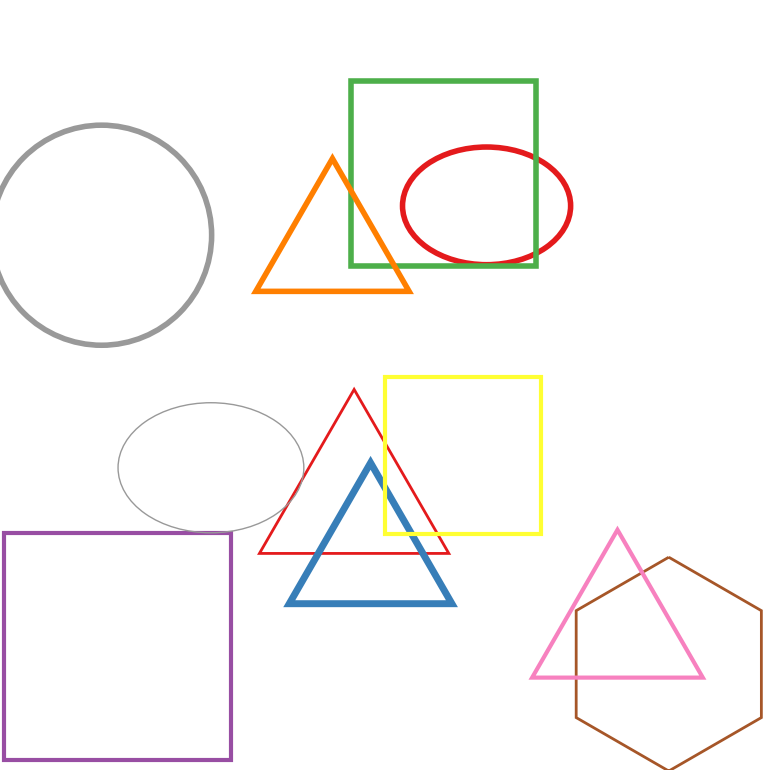[{"shape": "triangle", "thickness": 1, "radius": 0.71, "center": [0.46, 0.352]}, {"shape": "oval", "thickness": 2, "radius": 0.55, "center": [0.632, 0.733]}, {"shape": "triangle", "thickness": 2.5, "radius": 0.61, "center": [0.481, 0.277]}, {"shape": "square", "thickness": 2, "radius": 0.6, "center": [0.576, 0.775]}, {"shape": "square", "thickness": 1.5, "radius": 0.74, "center": [0.152, 0.161]}, {"shape": "triangle", "thickness": 2, "radius": 0.57, "center": [0.432, 0.679]}, {"shape": "square", "thickness": 1.5, "radius": 0.51, "center": [0.601, 0.408]}, {"shape": "hexagon", "thickness": 1, "radius": 0.69, "center": [0.869, 0.138]}, {"shape": "triangle", "thickness": 1.5, "radius": 0.64, "center": [0.802, 0.184]}, {"shape": "circle", "thickness": 2, "radius": 0.71, "center": [0.132, 0.695]}, {"shape": "oval", "thickness": 0.5, "radius": 0.6, "center": [0.274, 0.393]}]